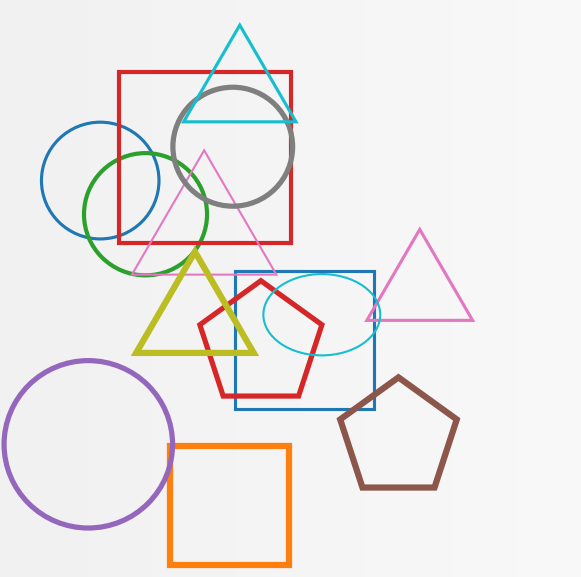[{"shape": "square", "thickness": 1.5, "radius": 0.6, "center": [0.524, 0.411]}, {"shape": "circle", "thickness": 1.5, "radius": 0.51, "center": [0.172, 0.686]}, {"shape": "square", "thickness": 3, "radius": 0.51, "center": [0.395, 0.124]}, {"shape": "circle", "thickness": 2, "radius": 0.53, "center": [0.25, 0.628]}, {"shape": "pentagon", "thickness": 2.5, "radius": 0.55, "center": [0.449, 0.403]}, {"shape": "square", "thickness": 2, "radius": 0.74, "center": [0.353, 0.726]}, {"shape": "circle", "thickness": 2.5, "radius": 0.72, "center": [0.152, 0.23]}, {"shape": "pentagon", "thickness": 3, "radius": 0.53, "center": [0.686, 0.24]}, {"shape": "triangle", "thickness": 1, "radius": 0.72, "center": [0.351, 0.595]}, {"shape": "triangle", "thickness": 1.5, "radius": 0.52, "center": [0.722, 0.497]}, {"shape": "circle", "thickness": 2.5, "radius": 0.51, "center": [0.4, 0.745]}, {"shape": "triangle", "thickness": 3, "radius": 0.58, "center": [0.335, 0.446]}, {"shape": "triangle", "thickness": 1.5, "radius": 0.56, "center": [0.413, 0.844]}, {"shape": "oval", "thickness": 1, "radius": 0.5, "center": [0.554, 0.454]}]